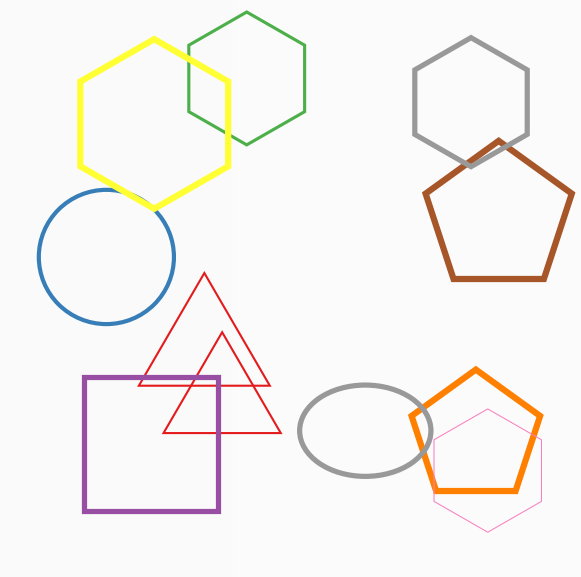[{"shape": "triangle", "thickness": 1, "radius": 0.58, "center": [0.382, 0.307]}, {"shape": "triangle", "thickness": 1, "radius": 0.65, "center": [0.352, 0.396]}, {"shape": "circle", "thickness": 2, "radius": 0.58, "center": [0.183, 0.554]}, {"shape": "hexagon", "thickness": 1.5, "radius": 0.58, "center": [0.424, 0.863]}, {"shape": "square", "thickness": 2.5, "radius": 0.58, "center": [0.259, 0.231]}, {"shape": "pentagon", "thickness": 3, "radius": 0.58, "center": [0.819, 0.243]}, {"shape": "hexagon", "thickness": 3, "radius": 0.73, "center": [0.265, 0.785]}, {"shape": "pentagon", "thickness": 3, "radius": 0.66, "center": [0.858, 0.623]}, {"shape": "hexagon", "thickness": 0.5, "radius": 0.53, "center": [0.839, 0.184]}, {"shape": "oval", "thickness": 2.5, "radius": 0.56, "center": [0.628, 0.253]}, {"shape": "hexagon", "thickness": 2.5, "radius": 0.56, "center": [0.81, 0.822]}]